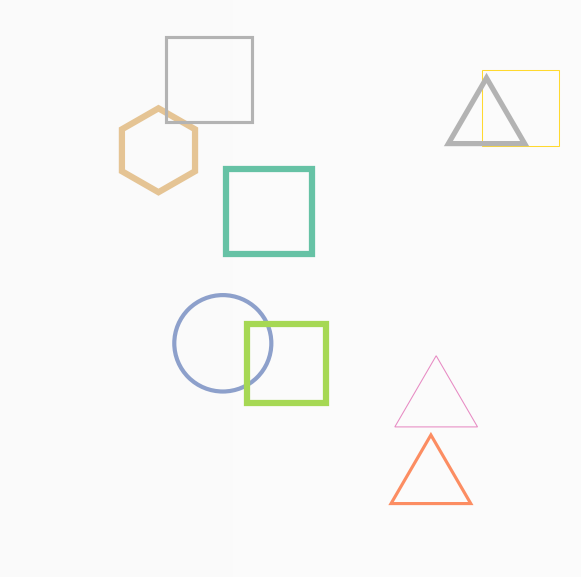[{"shape": "square", "thickness": 3, "radius": 0.37, "center": [0.463, 0.633]}, {"shape": "triangle", "thickness": 1.5, "radius": 0.4, "center": [0.741, 0.167]}, {"shape": "circle", "thickness": 2, "radius": 0.42, "center": [0.383, 0.405]}, {"shape": "triangle", "thickness": 0.5, "radius": 0.41, "center": [0.75, 0.301]}, {"shape": "square", "thickness": 3, "radius": 0.34, "center": [0.493, 0.37]}, {"shape": "square", "thickness": 0.5, "radius": 0.33, "center": [0.896, 0.812]}, {"shape": "hexagon", "thickness": 3, "radius": 0.36, "center": [0.273, 0.739]}, {"shape": "triangle", "thickness": 2.5, "radius": 0.38, "center": [0.837, 0.788]}, {"shape": "square", "thickness": 1.5, "radius": 0.37, "center": [0.359, 0.861]}]